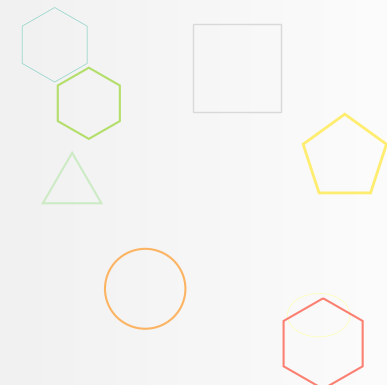[{"shape": "hexagon", "thickness": 0.5, "radius": 0.48, "center": [0.141, 0.884]}, {"shape": "oval", "thickness": 0.5, "radius": 0.4, "center": [0.823, 0.181]}, {"shape": "hexagon", "thickness": 1.5, "radius": 0.59, "center": [0.834, 0.107]}, {"shape": "circle", "thickness": 1.5, "radius": 0.52, "center": [0.375, 0.25]}, {"shape": "hexagon", "thickness": 1.5, "radius": 0.46, "center": [0.229, 0.732]}, {"shape": "square", "thickness": 1, "radius": 0.57, "center": [0.611, 0.824]}, {"shape": "triangle", "thickness": 1.5, "radius": 0.44, "center": [0.186, 0.516]}, {"shape": "pentagon", "thickness": 2, "radius": 0.57, "center": [0.89, 0.59]}]